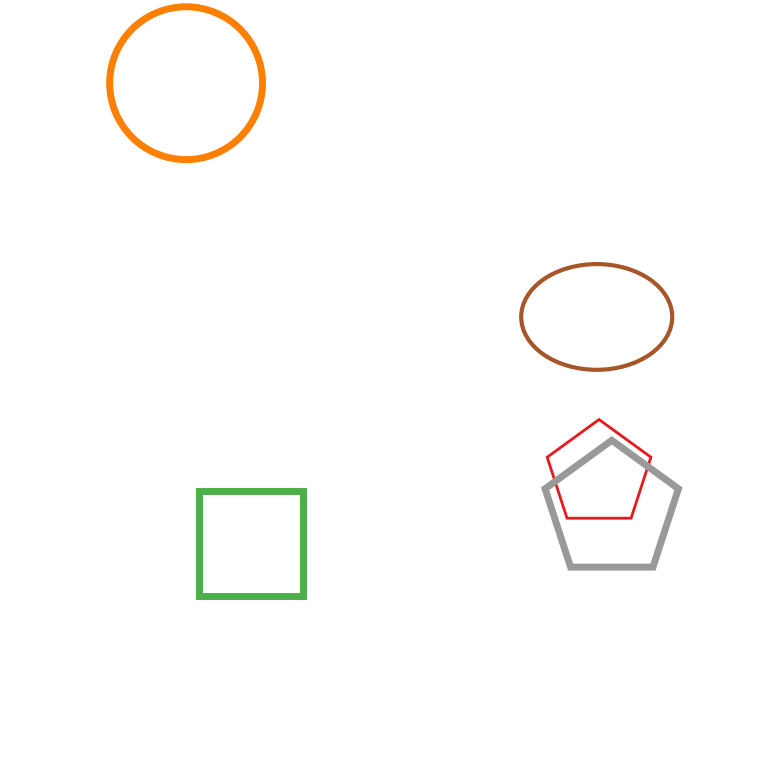[{"shape": "pentagon", "thickness": 1, "radius": 0.35, "center": [0.778, 0.384]}, {"shape": "square", "thickness": 2.5, "radius": 0.34, "center": [0.326, 0.294]}, {"shape": "circle", "thickness": 2.5, "radius": 0.5, "center": [0.242, 0.892]}, {"shape": "oval", "thickness": 1.5, "radius": 0.49, "center": [0.775, 0.588]}, {"shape": "pentagon", "thickness": 2.5, "radius": 0.46, "center": [0.795, 0.337]}]